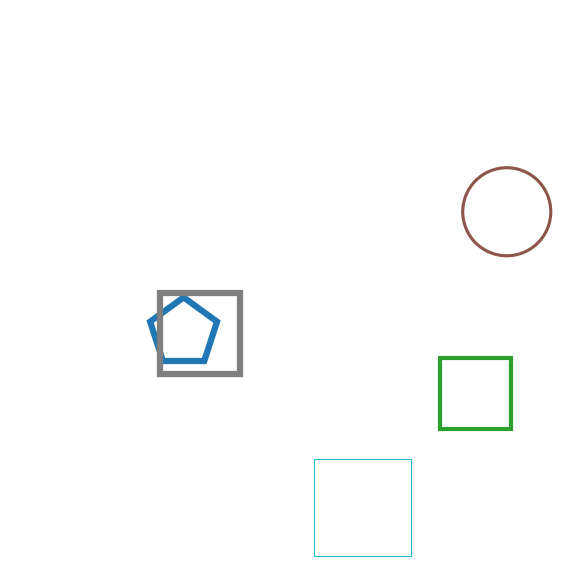[{"shape": "pentagon", "thickness": 3, "radius": 0.3, "center": [0.318, 0.423]}, {"shape": "square", "thickness": 2, "radius": 0.31, "center": [0.823, 0.318]}, {"shape": "circle", "thickness": 1.5, "radius": 0.38, "center": [0.878, 0.632]}, {"shape": "square", "thickness": 3, "radius": 0.35, "center": [0.347, 0.422]}, {"shape": "square", "thickness": 0.5, "radius": 0.42, "center": [0.628, 0.12]}]